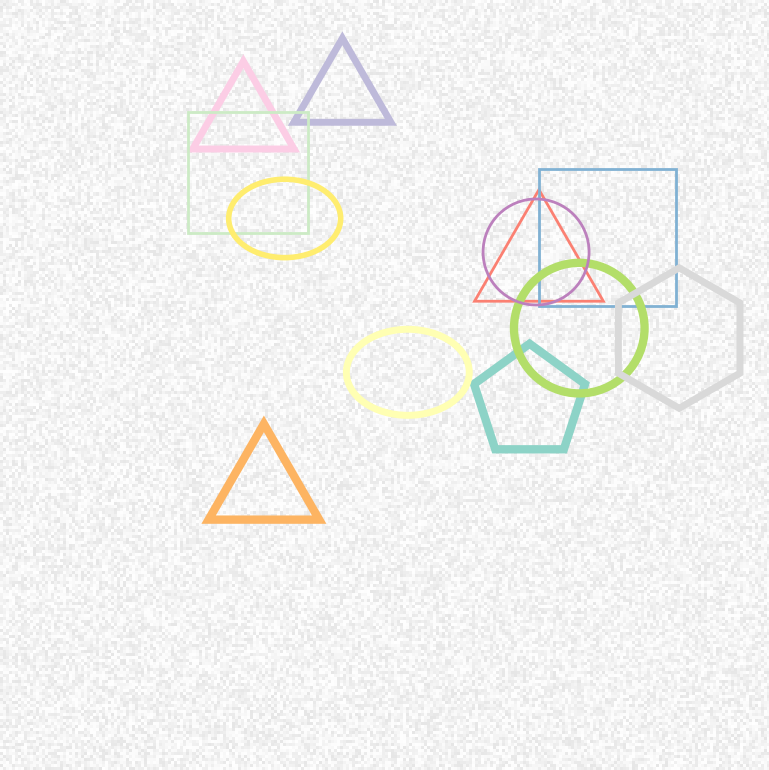[{"shape": "pentagon", "thickness": 3, "radius": 0.38, "center": [0.688, 0.478]}, {"shape": "oval", "thickness": 2.5, "radius": 0.4, "center": [0.53, 0.516]}, {"shape": "triangle", "thickness": 2.5, "radius": 0.36, "center": [0.445, 0.878]}, {"shape": "triangle", "thickness": 1, "radius": 0.48, "center": [0.7, 0.657]}, {"shape": "square", "thickness": 1, "radius": 0.45, "center": [0.789, 0.691]}, {"shape": "triangle", "thickness": 3, "radius": 0.41, "center": [0.343, 0.367]}, {"shape": "circle", "thickness": 3, "radius": 0.42, "center": [0.752, 0.574]}, {"shape": "triangle", "thickness": 2.5, "radius": 0.38, "center": [0.316, 0.844]}, {"shape": "hexagon", "thickness": 2.5, "radius": 0.46, "center": [0.882, 0.561]}, {"shape": "circle", "thickness": 1, "radius": 0.34, "center": [0.696, 0.673]}, {"shape": "square", "thickness": 1, "radius": 0.39, "center": [0.322, 0.776]}, {"shape": "oval", "thickness": 2, "radius": 0.36, "center": [0.37, 0.716]}]